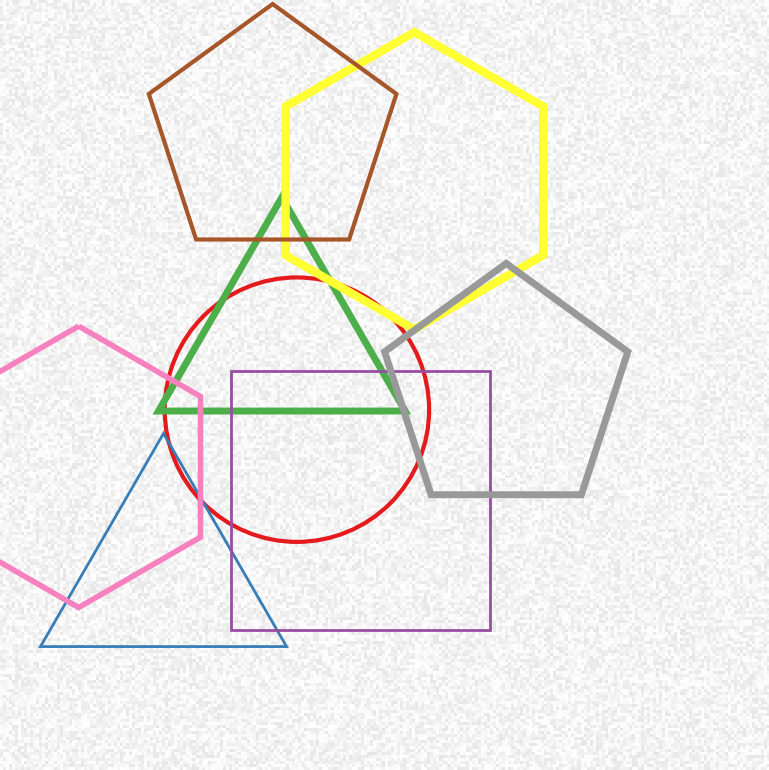[{"shape": "circle", "thickness": 1.5, "radius": 0.86, "center": [0.386, 0.468]}, {"shape": "triangle", "thickness": 1, "radius": 0.92, "center": [0.212, 0.253]}, {"shape": "triangle", "thickness": 2.5, "radius": 0.92, "center": [0.366, 0.559]}, {"shape": "square", "thickness": 1, "radius": 0.84, "center": [0.468, 0.35]}, {"shape": "hexagon", "thickness": 3, "radius": 0.97, "center": [0.538, 0.765]}, {"shape": "pentagon", "thickness": 1.5, "radius": 0.85, "center": [0.354, 0.826]}, {"shape": "hexagon", "thickness": 2, "radius": 0.91, "center": [0.102, 0.394]}, {"shape": "pentagon", "thickness": 2.5, "radius": 0.83, "center": [0.657, 0.492]}]